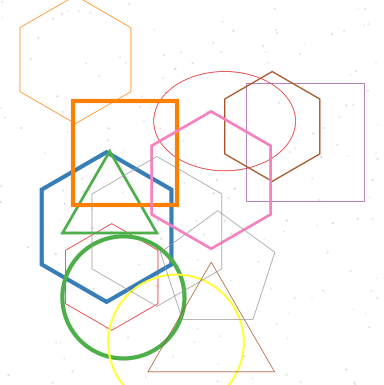[{"shape": "oval", "thickness": 0.5, "radius": 0.92, "center": [0.583, 0.685]}, {"shape": "hexagon", "thickness": 0.5, "radius": 0.69, "center": [0.29, 0.281]}, {"shape": "hexagon", "thickness": 3, "radius": 0.97, "center": [0.277, 0.41]}, {"shape": "circle", "thickness": 3, "radius": 0.79, "center": [0.321, 0.227]}, {"shape": "triangle", "thickness": 2, "radius": 0.71, "center": [0.285, 0.466]}, {"shape": "square", "thickness": 0.5, "radius": 0.77, "center": [0.792, 0.631]}, {"shape": "hexagon", "thickness": 0.5, "radius": 0.83, "center": [0.196, 0.845]}, {"shape": "square", "thickness": 3, "radius": 0.67, "center": [0.324, 0.602]}, {"shape": "circle", "thickness": 1.5, "radius": 0.88, "center": [0.457, 0.111]}, {"shape": "triangle", "thickness": 0.5, "radius": 0.95, "center": [0.549, 0.129]}, {"shape": "hexagon", "thickness": 1, "radius": 0.71, "center": [0.707, 0.672]}, {"shape": "hexagon", "thickness": 2, "radius": 0.89, "center": [0.548, 0.532]}, {"shape": "hexagon", "thickness": 0.5, "radius": 0.97, "center": [0.408, 0.399]}, {"shape": "pentagon", "thickness": 0.5, "radius": 0.78, "center": [0.565, 0.297]}]